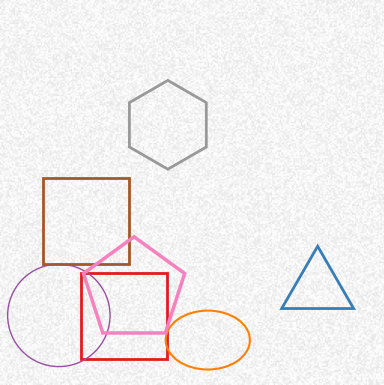[{"shape": "square", "thickness": 2, "radius": 0.56, "center": [0.322, 0.179]}, {"shape": "triangle", "thickness": 2, "radius": 0.54, "center": [0.825, 0.253]}, {"shape": "circle", "thickness": 1, "radius": 0.66, "center": [0.153, 0.181]}, {"shape": "oval", "thickness": 1.5, "radius": 0.55, "center": [0.54, 0.117]}, {"shape": "square", "thickness": 2, "radius": 0.56, "center": [0.223, 0.426]}, {"shape": "pentagon", "thickness": 2.5, "radius": 0.69, "center": [0.348, 0.247]}, {"shape": "hexagon", "thickness": 2, "radius": 0.58, "center": [0.436, 0.676]}]